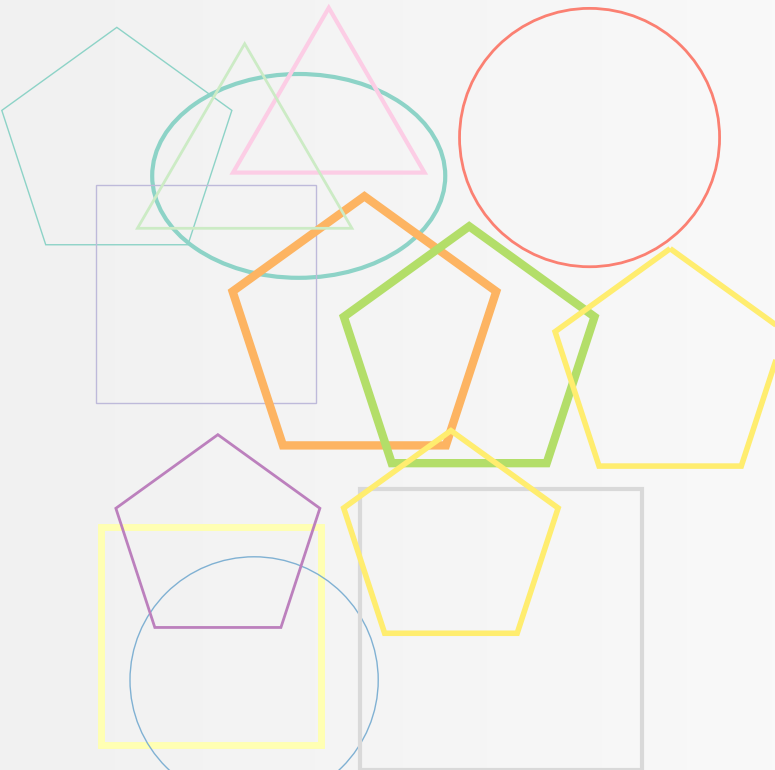[{"shape": "pentagon", "thickness": 0.5, "radius": 0.78, "center": [0.151, 0.808]}, {"shape": "oval", "thickness": 1.5, "radius": 0.95, "center": [0.385, 0.772]}, {"shape": "square", "thickness": 2.5, "radius": 0.71, "center": [0.272, 0.174]}, {"shape": "square", "thickness": 0.5, "radius": 0.71, "center": [0.266, 0.618]}, {"shape": "circle", "thickness": 1, "radius": 0.84, "center": [0.761, 0.821]}, {"shape": "circle", "thickness": 0.5, "radius": 0.8, "center": [0.328, 0.117]}, {"shape": "pentagon", "thickness": 3, "radius": 0.89, "center": [0.47, 0.566]}, {"shape": "pentagon", "thickness": 3, "radius": 0.85, "center": [0.605, 0.536]}, {"shape": "triangle", "thickness": 1.5, "radius": 0.71, "center": [0.424, 0.847]}, {"shape": "square", "thickness": 1.5, "radius": 0.91, "center": [0.646, 0.182]}, {"shape": "pentagon", "thickness": 1, "radius": 0.69, "center": [0.281, 0.297]}, {"shape": "triangle", "thickness": 1, "radius": 0.8, "center": [0.316, 0.783]}, {"shape": "pentagon", "thickness": 2, "radius": 0.73, "center": [0.582, 0.295]}, {"shape": "pentagon", "thickness": 2, "radius": 0.78, "center": [0.865, 0.521]}]